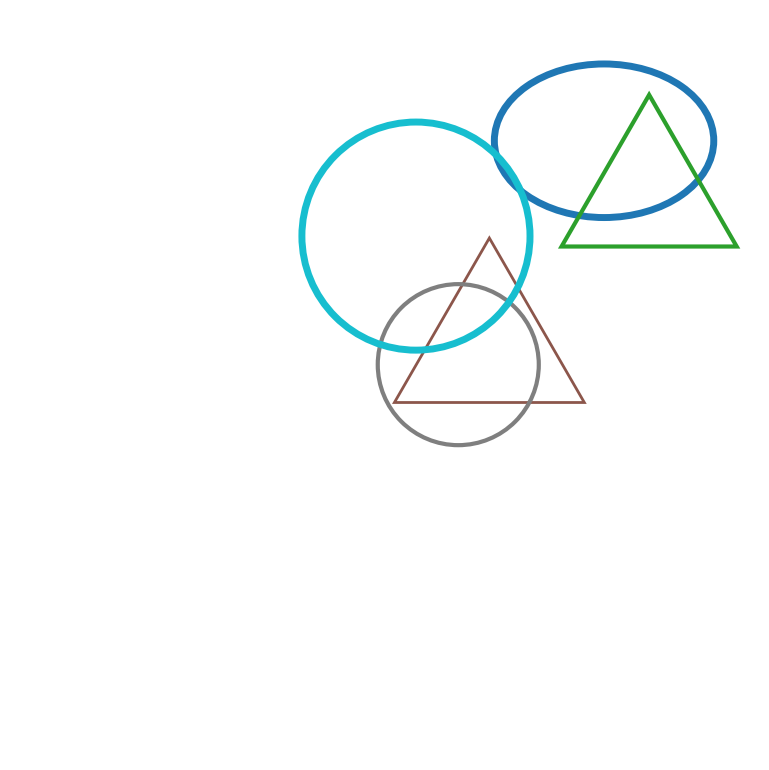[{"shape": "oval", "thickness": 2.5, "radius": 0.71, "center": [0.784, 0.817]}, {"shape": "triangle", "thickness": 1.5, "radius": 0.66, "center": [0.843, 0.746]}, {"shape": "triangle", "thickness": 1, "radius": 0.71, "center": [0.636, 0.548]}, {"shape": "circle", "thickness": 1.5, "radius": 0.52, "center": [0.595, 0.526]}, {"shape": "circle", "thickness": 2.5, "radius": 0.74, "center": [0.54, 0.693]}]